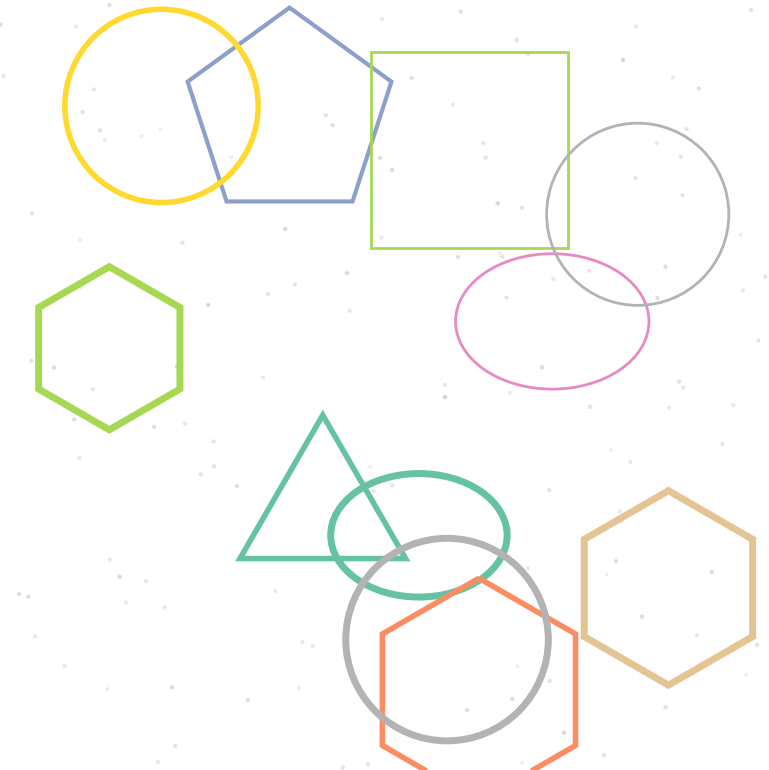[{"shape": "triangle", "thickness": 2, "radius": 0.62, "center": [0.419, 0.337]}, {"shape": "oval", "thickness": 2.5, "radius": 0.57, "center": [0.544, 0.305]}, {"shape": "hexagon", "thickness": 2, "radius": 0.72, "center": [0.622, 0.104]}, {"shape": "pentagon", "thickness": 1.5, "radius": 0.7, "center": [0.376, 0.851]}, {"shape": "oval", "thickness": 1, "radius": 0.63, "center": [0.717, 0.583]}, {"shape": "hexagon", "thickness": 2.5, "radius": 0.53, "center": [0.142, 0.548]}, {"shape": "square", "thickness": 1, "radius": 0.64, "center": [0.609, 0.805]}, {"shape": "circle", "thickness": 2, "radius": 0.63, "center": [0.21, 0.862]}, {"shape": "hexagon", "thickness": 2.5, "radius": 0.63, "center": [0.868, 0.236]}, {"shape": "circle", "thickness": 2.5, "radius": 0.66, "center": [0.581, 0.169]}, {"shape": "circle", "thickness": 1, "radius": 0.59, "center": [0.828, 0.722]}]